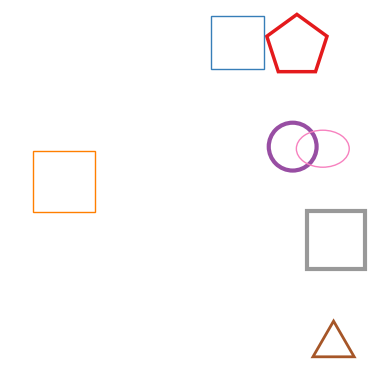[{"shape": "pentagon", "thickness": 2.5, "radius": 0.41, "center": [0.771, 0.88]}, {"shape": "square", "thickness": 1, "radius": 0.35, "center": [0.617, 0.89]}, {"shape": "circle", "thickness": 3, "radius": 0.31, "center": [0.76, 0.619]}, {"shape": "square", "thickness": 1, "radius": 0.4, "center": [0.166, 0.529]}, {"shape": "triangle", "thickness": 2, "radius": 0.31, "center": [0.866, 0.104]}, {"shape": "oval", "thickness": 1, "radius": 0.34, "center": [0.838, 0.614]}, {"shape": "square", "thickness": 3, "radius": 0.37, "center": [0.873, 0.377]}]